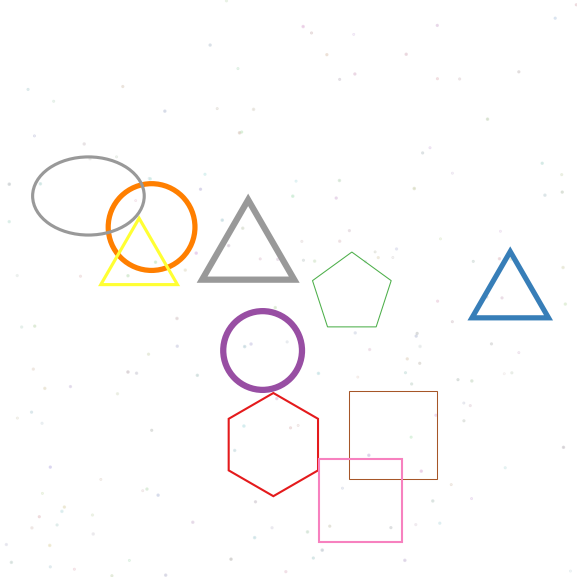[{"shape": "hexagon", "thickness": 1, "radius": 0.45, "center": [0.473, 0.229]}, {"shape": "triangle", "thickness": 2.5, "radius": 0.38, "center": [0.884, 0.487]}, {"shape": "pentagon", "thickness": 0.5, "radius": 0.36, "center": [0.609, 0.491]}, {"shape": "circle", "thickness": 3, "radius": 0.34, "center": [0.455, 0.392]}, {"shape": "circle", "thickness": 2.5, "radius": 0.38, "center": [0.262, 0.606]}, {"shape": "triangle", "thickness": 1.5, "radius": 0.38, "center": [0.241, 0.545]}, {"shape": "square", "thickness": 0.5, "radius": 0.38, "center": [0.681, 0.246]}, {"shape": "square", "thickness": 1, "radius": 0.36, "center": [0.624, 0.132]}, {"shape": "oval", "thickness": 1.5, "radius": 0.48, "center": [0.153, 0.66]}, {"shape": "triangle", "thickness": 3, "radius": 0.46, "center": [0.43, 0.561]}]